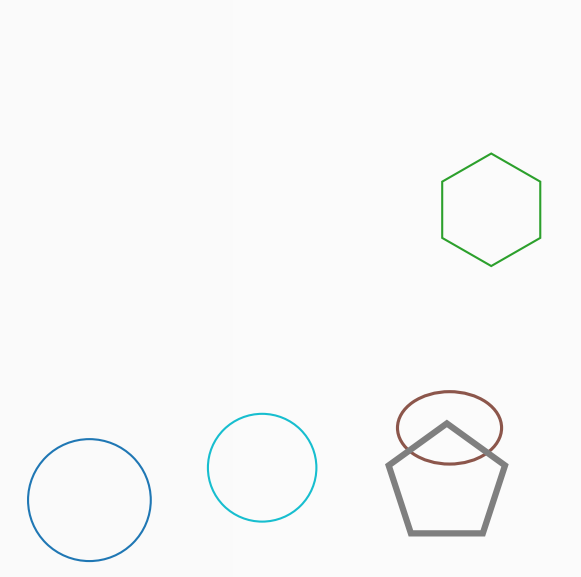[{"shape": "circle", "thickness": 1, "radius": 0.53, "center": [0.154, 0.133]}, {"shape": "hexagon", "thickness": 1, "radius": 0.49, "center": [0.845, 0.636]}, {"shape": "oval", "thickness": 1.5, "radius": 0.45, "center": [0.773, 0.258]}, {"shape": "pentagon", "thickness": 3, "radius": 0.53, "center": [0.769, 0.161]}, {"shape": "circle", "thickness": 1, "radius": 0.47, "center": [0.451, 0.189]}]